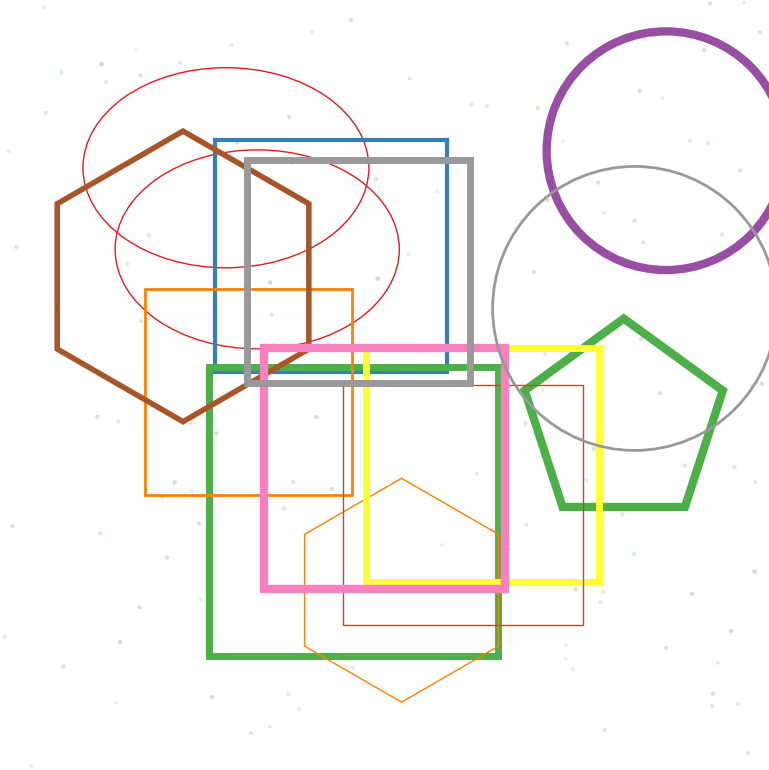[{"shape": "oval", "thickness": 0.5, "radius": 0.92, "center": [0.334, 0.676]}, {"shape": "oval", "thickness": 0.5, "radius": 0.93, "center": [0.293, 0.782]}, {"shape": "square", "thickness": 1.5, "radius": 0.75, "center": [0.429, 0.668]}, {"shape": "square", "thickness": 2.5, "radius": 0.94, "center": [0.459, 0.335]}, {"shape": "pentagon", "thickness": 3, "radius": 0.68, "center": [0.81, 0.451]}, {"shape": "circle", "thickness": 3, "radius": 0.77, "center": [0.865, 0.804]}, {"shape": "square", "thickness": 1, "radius": 0.67, "center": [0.323, 0.491]}, {"shape": "hexagon", "thickness": 0.5, "radius": 0.73, "center": [0.521, 0.233]}, {"shape": "square", "thickness": 2.5, "radius": 0.76, "center": [0.627, 0.396]}, {"shape": "hexagon", "thickness": 2, "radius": 0.94, "center": [0.238, 0.641]}, {"shape": "square", "thickness": 0.5, "radius": 0.78, "center": [0.601, 0.345]}, {"shape": "square", "thickness": 3, "radius": 0.78, "center": [0.5, 0.392]}, {"shape": "circle", "thickness": 1, "radius": 0.92, "center": [0.824, 0.599]}, {"shape": "square", "thickness": 2.5, "radius": 0.72, "center": [0.465, 0.647]}]